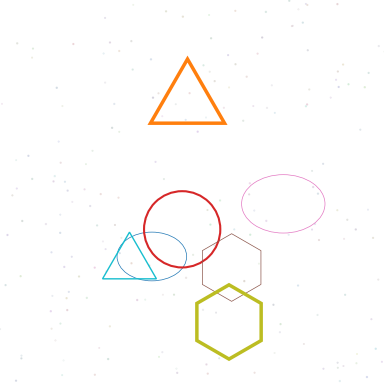[{"shape": "oval", "thickness": 0.5, "radius": 0.45, "center": [0.394, 0.334]}, {"shape": "triangle", "thickness": 2.5, "radius": 0.56, "center": [0.487, 0.736]}, {"shape": "circle", "thickness": 1.5, "radius": 0.5, "center": [0.473, 0.404]}, {"shape": "hexagon", "thickness": 0.5, "radius": 0.44, "center": [0.602, 0.305]}, {"shape": "oval", "thickness": 0.5, "radius": 0.54, "center": [0.736, 0.471]}, {"shape": "hexagon", "thickness": 2.5, "radius": 0.48, "center": [0.595, 0.164]}, {"shape": "triangle", "thickness": 1, "radius": 0.4, "center": [0.336, 0.316]}]